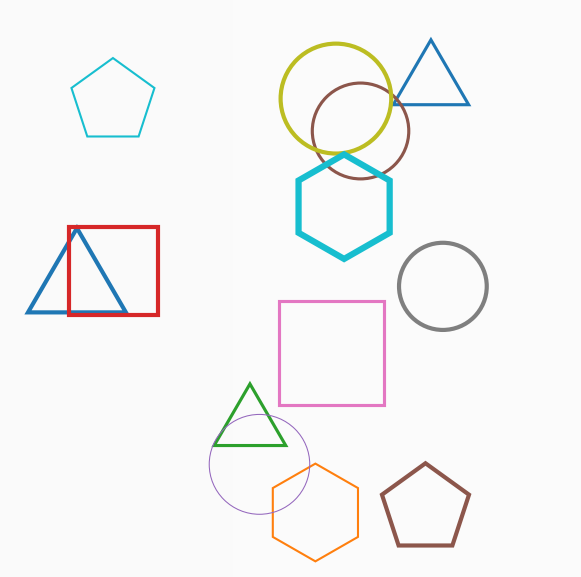[{"shape": "triangle", "thickness": 1.5, "radius": 0.37, "center": [0.741, 0.855]}, {"shape": "triangle", "thickness": 2, "radius": 0.49, "center": [0.132, 0.507]}, {"shape": "hexagon", "thickness": 1, "radius": 0.42, "center": [0.543, 0.112]}, {"shape": "triangle", "thickness": 1.5, "radius": 0.36, "center": [0.43, 0.263]}, {"shape": "square", "thickness": 2, "radius": 0.38, "center": [0.196, 0.53]}, {"shape": "circle", "thickness": 0.5, "radius": 0.43, "center": [0.446, 0.195]}, {"shape": "circle", "thickness": 1.5, "radius": 0.41, "center": [0.62, 0.772]}, {"shape": "pentagon", "thickness": 2, "radius": 0.39, "center": [0.732, 0.118]}, {"shape": "square", "thickness": 1.5, "radius": 0.45, "center": [0.57, 0.388]}, {"shape": "circle", "thickness": 2, "radius": 0.38, "center": [0.762, 0.503]}, {"shape": "circle", "thickness": 2, "radius": 0.48, "center": [0.578, 0.828]}, {"shape": "hexagon", "thickness": 3, "radius": 0.45, "center": [0.592, 0.641]}, {"shape": "pentagon", "thickness": 1, "radius": 0.38, "center": [0.194, 0.824]}]